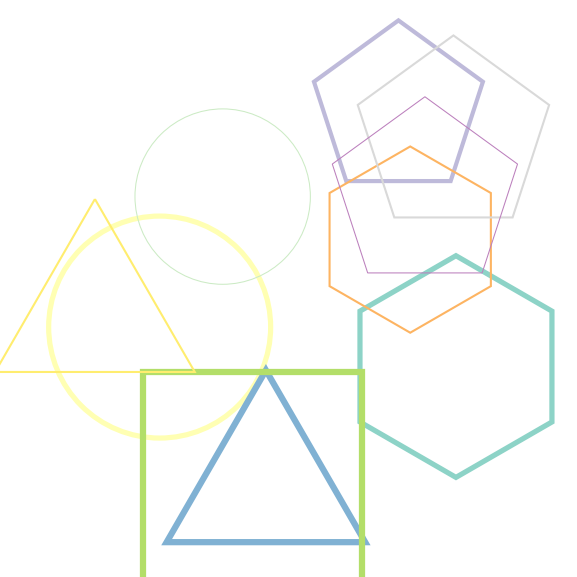[{"shape": "hexagon", "thickness": 2.5, "radius": 0.96, "center": [0.79, 0.364]}, {"shape": "circle", "thickness": 2.5, "radius": 0.96, "center": [0.276, 0.433]}, {"shape": "pentagon", "thickness": 2, "radius": 0.77, "center": [0.69, 0.81]}, {"shape": "triangle", "thickness": 3, "radius": 0.99, "center": [0.46, 0.16]}, {"shape": "hexagon", "thickness": 1, "radius": 0.81, "center": [0.71, 0.584]}, {"shape": "square", "thickness": 3, "radius": 0.95, "center": [0.437, 0.165]}, {"shape": "pentagon", "thickness": 1, "radius": 0.87, "center": [0.785, 0.764]}, {"shape": "pentagon", "thickness": 0.5, "radius": 0.84, "center": [0.736, 0.663]}, {"shape": "circle", "thickness": 0.5, "radius": 0.76, "center": [0.386, 0.659]}, {"shape": "triangle", "thickness": 1, "radius": 1.0, "center": [0.164, 0.455]}]